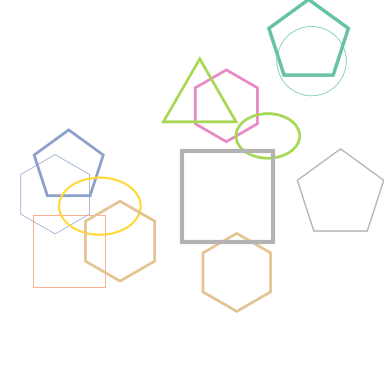[{"shape": "pentagon", "thickness": 2.5, "radius": 0.54, "center": [0.802, 0.893]}, {"shape": "circle", "thickness": 0.5, "radius": 0.45, "center": [0.809, 0.841]}, {"shape": "square", "thickness": 0.5, "radius": 0.47, "center": [0.18, 0.348]}, {"shape": "pentagon", "thickness": 2, "radius": 0.47, "center": [0.178, 0.568]}, {"shape": "hexagon", "thickness": 0.5, "radius": 0.52, "center": [0.143, 0.495]}, {"shape": "hexagon", "thickness": 2, "radius": 0.47, "center": [0.588, 0.725]}, {"shape": "oval", "thickness": 2, "radius": 0.41, "center": [0.696, 0.647]}, {"shape": "triangle", "thickness": 2, "radius": 0.54, "center": [0.519, 0.738]}, {"shape": "oval", "thickness": 1.5, "radius": 0.53, "center": [0.259, 0.465]}, {"shape": "hexagon", "thickness": 2, "radius": 0.52, "center": [0.312, 0.374]}, {"shape": "hexagon", "thickness": 2, "radius": 0.51, "center": [0.615, 0.292]}, {"shape": "square", "thickness": 3, "radius": 0.59, "center": [0.591, 0.49]}, {"shape": "pentagon", "thickness": 1, "radius": 0.59, "center": [0.885, 0.495]}]